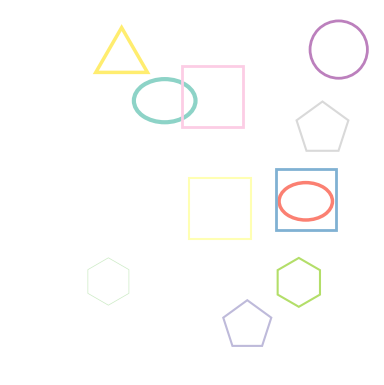[{"shape": "oval", "thickness": 3, "radius": 0.4, "center": [0.428, 0.738]}, {"shape": "square", "thickness": 1.5, "radius": 0.4, "center": [0.572, 0.458]}, {"shape": "pentagon", "thickness": 1.5, "radius": 0.33, "center": [0.642, 0.155]}, {"shape": "oval", "thickness": 2.5, "radius": 0.35, "center": [0.794, 0.477]}, {"shape": "square", "thickness": 2, "radius": 0.39, "center": [0.794, 0.482]}, {"shape": "hexagon", "thickness": 1.5, "radius": 0.32, "center": [0.776, 0.267]}, {"shape": "square", "thickness": 2, "radius": 0.4, "center": [0.551, 0.75]}, {"shape": "pentagon", "thickness": 1.5, "radius": 0.35, "center": [0.838, 0.666]}, {"shape": "circle", "thickness": 2, "radius": 0.37, "center": [0.88, 0.871]}, {"shape": "hexagon", "thickness": 0.5, "radius": 0.31, "center": [0.282, 0.269]}, {"shape": "triangle", "thickness": 2.5, "radius": 0.39, "center": [0.316, 0.851]}]